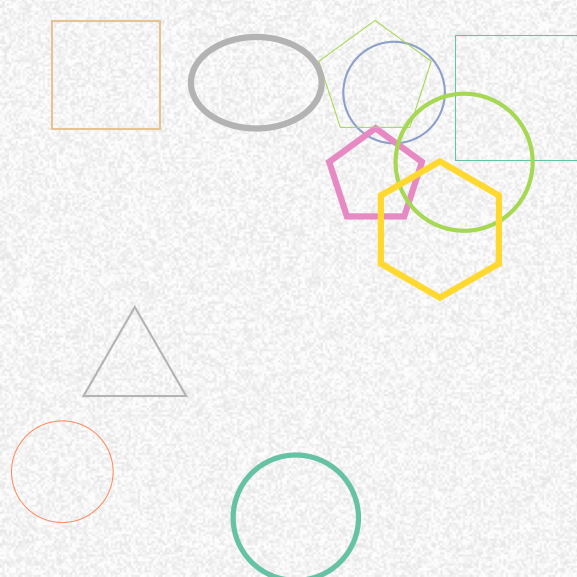[{"shape": "circle", "thickness": 2.5, "radius": 0.54, "center": [0.512, 0.103]}, {"shape": "square", "thickness": 0.5, "radius": 0.54, "center": [0.896, 0.83]}, {"shape": "circle", "thickness": 0.5, "radius": 0.44, "center": [0.108, 0.182]}, {"shape": "circle", "thickness": 1, "radius": 0.44, "center": [0.682, 0.839]}, {"shape": "pentagon", "thickness": 3, "radius": 0.42, "center": [0.65, 0.693]}, {"shape": "pentagon", "thickness": 0.5, "radius": 0.51, "center": [0.649, 0.861]}, {"shape": "circle", "thickness": 2, "radius": 0.59, "center": [0.804, 0.718]}, {"shape": "hexagon", "thickness": 3, "radius": 0.59, "center": [0.762, 0.602]}, {"shape": "square", "thickness": 1, "radius": 0.47, "center": [0.183, 0.87]}, {"shape": "triangle", "thickness": 1, "radius": 0.51, "center": [0.233, 0.365]}, {"shape": "oval", "thickness": 3, "radius": 0.57, "center": [0.444, 0.856]}]